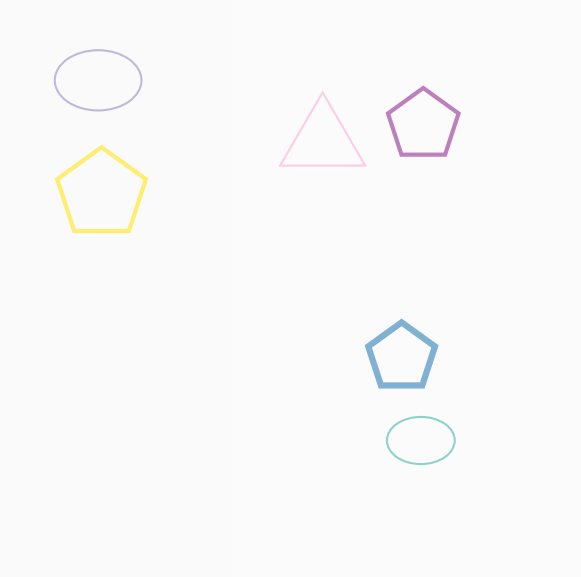[{"shape": "oval", "thickness": 1, "radius": 0.29, "center": [0.724, 0.236]}, {"shape": "oval", "thickness": 1, "radius": 0.37, "center": [0.169, 0.86]}, {"shape": "pentagon", "thickness": 3, "radius": 0.3, "center": [0.691, 0.381]}, {"shape": "triangle", "thickness": 1, "radius": 0.42, "center": [0.555, 0.755]}, {"shape": "pentagon", "thickness": 2, "radius": 0.32, "center": [0.728, 0.783]}, {"shape": "pentagon", "thickness": 2, "radius": 0.4, "center": [0.175, 0.664]}]